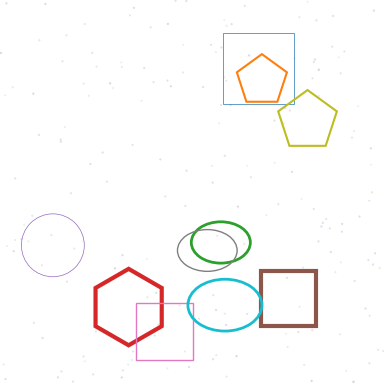[{"shape": "square", "thickness": 0.5, "radius": 0.46, "center": [0.67, 0.822]}, {"shape": "pentagon", "thickness": 1.5, "radius": 0.34, "center": [0.68, 0.791]}, {"shape": "oval", "thickness": 2, "radius": 0.38, "center": [0.574, 0.37]}, {"shape": "hexagon", "thickness": 3, "radius": 0.5, "center": [0.334, 0.202]}, {"shape": "circle", "thickness": 0.5, "radius": 0.41, "center": [0.137, 0.363]}, {"shape": "square", "thickness": 3, "radius": 0.36, "center": [0.749, 0.224]}, {"shape": "square", "thickness": 1, "radius": 0.37, "center": [0.428, 0.139]}, {"shape": "oval", "thickness": 1, "radius": 0.39, "center": [0.538, 0.349]}, {"shape": "pentagon", "thickness": 1.5, "radius": 0.4, "center": [0.799, 0.686]}, {"shape": "oval", "thickness": 2, "radius": 0.48, "center": [0.584, 0.207]}]